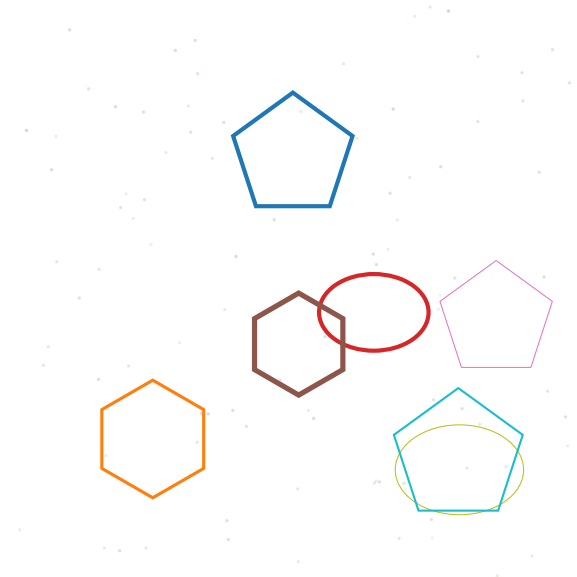[{"shape": "pentagon", "thickness": 2, "radius": 0.54, "center": [0.507, 0.73]}, {"shape": "hexagon", "thickness": 1.5, "radius": 0.51, "center": [0.265, 0.239]}, {"shape": "oval", "thickness": 2, "radius": 0.47, "center": [0.647, 0.458]}, {"shape": "hexagon", "thickness": 2.5, "radius": 0.44, "center": [0.517, 0.403]}, {"shape": "pentagon", "thickness": 0.5, "radius": 0.51, "center": [0.859, 0.446]}, {"shape": "oval", "thickness": 0.5, "radius": 0.56, "center": [0.796, 0.186]}, {"shape": "pentagon", "thickness": 1, "radius": 0.59, "center": [0.794, 0.21]}]